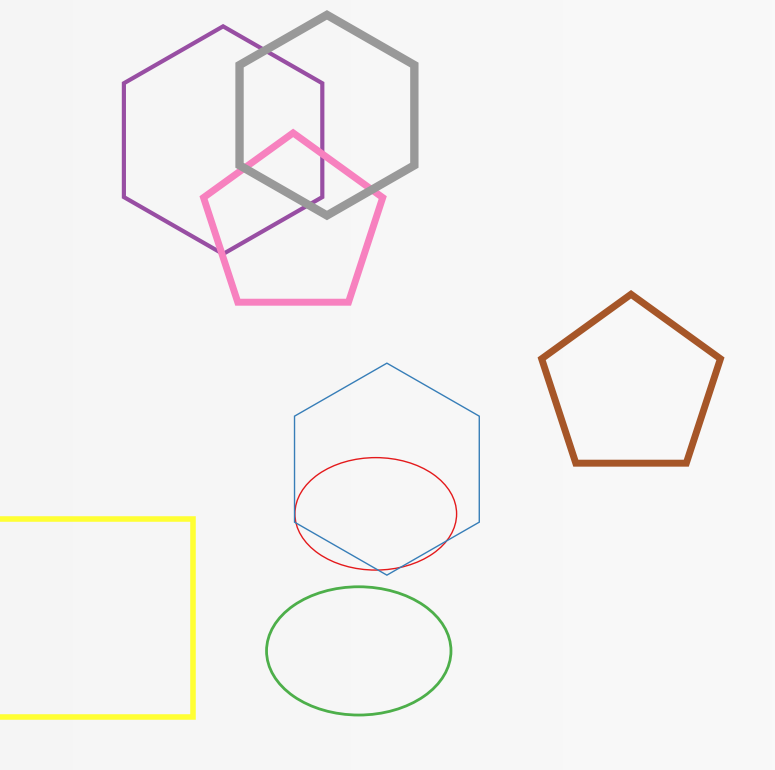[{"shape": "oval", "thickness": 0.5, "radius": 0.52, "center": [0.485, 0.333]}, {"shape": "hexagon", "thickness": 0.5, "radius": 0.69, "center": [0.499, 0.391]}, {"shape": "oval", "thickness": 1, "radius": 0.59, "center": [0.463, 0.155]}, {"shape": "hexagon", "thickness": 1.5, "radius": 0.74, "center": [0.288, 0.818]}, {"shape": "square", "thickness": 2, "radius": 0.64, "center": [0.121, 0.198]}, {"shape": "pentagon", "thickness": 2.5, "radius": 0.61, "center": [0.814, 0.497]}, {"shape": "pentagon", "thickness": 2.5, "radius": 0.61, "center": [0.378, 0.706]}, {"shape": "hexagon", "thickness": 3, "radius": 0.65, "center": [0.422, 0.85]}]